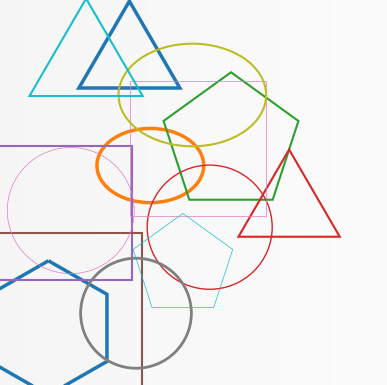[{"shape": "triangle", "thickness": 2.5, "radius": 0.75, "center": [0.334, 0.847]}, {"shape": "hexagon", "thickness": 2.5, "radius": 0.87, "center": [0.125, 0.148]}, {"shape": "oval", "thickness": 2.5, "radius": 0.69, "center": [0.388, 0.57]}, {"shape": "pentagon", "thickness": 1.5, "radius": 0.91, "center": [0.596, 0.629]}, {"shape": "triangle", "thickness": 1.5, "radius": 0.75, "center": [0.746, 0.461]}, {"shape": "circle", "thickness": 1, "radius": 0.81, "center": [0.541, 0.41]}, {"shape": "square", "thickness": 1.5, "radius": 0.87, "center": [0.167, 0.447]}, {"shape": "square", "thickness": 1.5, "radius": 1.0, "center": [0.167, 0.194]}, {"shape": "circle", "thickness": 0.5, "radius": 0.82, "center": [0.183, 0.453]}, {"shape": "square", "thickness": 0.5, "radius": 0.88, "center": [0.511, 0.614]}, {"shape": "circle", "thickness": 2, "radius": 0.71, "center": [0.351, 0.186]}, {"shape": "oval", "thickness": 1.5, "radius": 0.95, "center": [0.496, 0.753]}, {"shape": "pentagon", "thickness": 0.5, "radius": 0.68, "center": [0.472, 0.31]}, {"shape": "triangle", "thickness": 1.5, "radius": 0.84, "center": [0.222, 0.835]}]